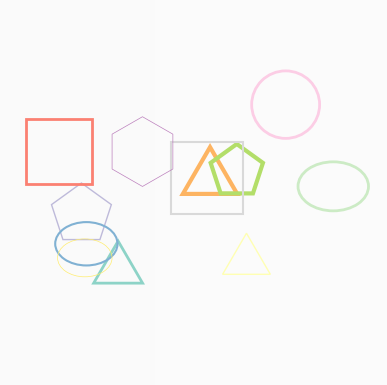[{"shape": "triangle", "thickness": 2, "radius": 0.36, "center": [0.305, 0.301]}, {"shape": "triangle", "thickness": 1, "radius": 0.36, "center": [0.636, 0.323]}, {"shape": "pentagon", "thickness": 1, "radius": 0.41, "center": [0.21, 0.443]}, {"shape": "square", "thickness": 2, "radius": 0.42, "center": [0.152, 0.606]}, {"shape": "oval", "thickness": 1.5, "radius": 0.4, "center": [0.223, 0.367]}, {"shape": "triangle", "thickness": 3, "radius": 0.4, "center": [0.542, 0.537]}, {"shape": "pentagon", "thickness": 3, "radius": 0.35, "center": [0.611, 0.555]}, {"shape": "circle", "thickness": 2, "radius": 0.44, "center": [0.737, 0.728]}, {"shape": "square", "thickness": 1.5, "radius": 0.47, "center": [0.534, 0.538]}, {"shape": "hexagon", "thickness": 0.5, "radius": 0.45, "center": [0.368, 0.606]}, {"shape": "oval", "thickness": 2, "radius": 0.45, "center": [0.86, 0.516]}, {"shape": "oval", "thickness": 0.5, "radius": 0.35, "center": [0.219, 0.33]}]